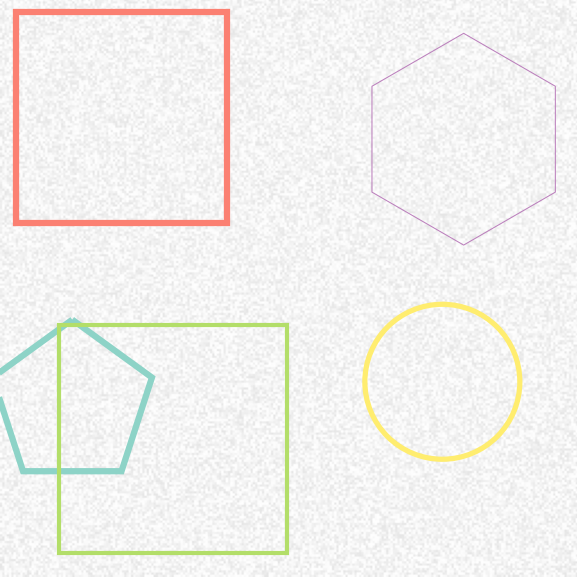[{"shape": "pentagon", "thickness": 3, "radius": 0.73, "center": [0.125, 0.301]}, {"shape": "square", "thickness": 3, "radius": 0.91, "center": [0.211, 0.796]}, {"shape": "square", "thickness": 2, "radius": 0.99, "center": [0.3, 0.239]}, {"shape": "hexagon", "thickness": 0.5, "radius": 0.92, "center": [0.803, 0.758]}, {"shape": "circle", "thickness": 2.5, "radius": 0.67, "center": [0.766, 0.338]}]